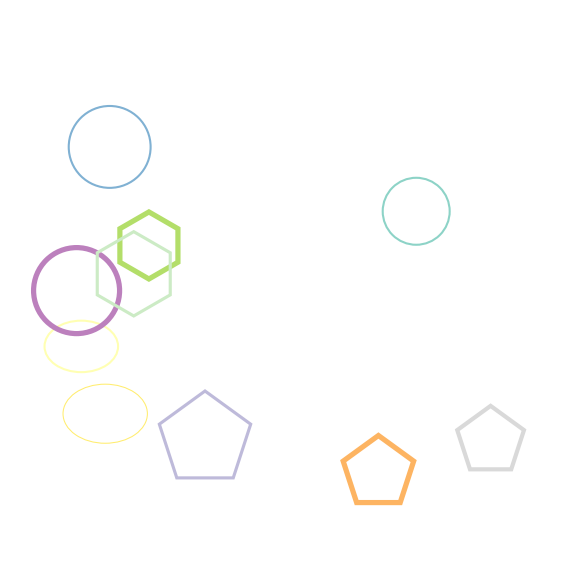[{"shape": "circle", "thickness": 1, "radius": 0.29, "center": [0.721, 0.633]}, {"shape": "oval", "thickness": 1, "radius": 0.32, "center": [0.141, 0.399]}, {"shape": "pentagon", "thickness": 1.5, "radius": 0.42, "center": [0.355, 0.239]}, {"shape": "circle", "thickness": 1, "radius": 0.35, "center": [0.19, 0.745]}, {"shape": "pentagon", "thickness": 2.5, "radius": 0.32, "center": [0.655, 0.181]}, {"shape": "hexagon", "thickness": 2.5, "radius": 0.29, "center": [0.258, 0.574]}, {"shape": "pentagon", "thickness": 2, "radius": 0.3, "center": [0.85, 0.236]}, {"shape": "circle", "thickness": 2.5, "radius": 0.37, "center": [0.133, 0.496]}, {"shape": "hexagon", "thickness": 1.5, "radius": 0.36, "center": [0.232, 0.525]}, {"shape": "oval", "thickness": 0.5, "radius": 0.37, "center": [0.182, 0.283]}]